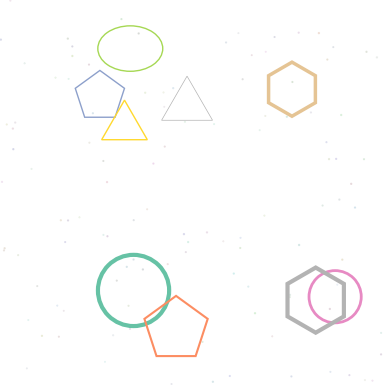[{"shape": "circle", "thickness": 3, "radius": 0.46, "center": [0.347, 0.246]}, {"shape": "pentagon", "thickness": 1.5, "radius": 0.43, "center": [0.457, 0.145]}, {"shape": "pentagon", "thickness": 1, "radius": 0.34, "center": [0.259, 0.75]}, {"shape": "circle", "thickness": 2, "radius": 0.34, "center": [0.87, 0.229]}, {"shape": "oval", "thickness": 1, "radius": 0.42, "center": [0.338, 0.874]}, {"shape": "triangle", "thickness": 1, "radius": 0.34, "center": [0.323, 0.671]}, {"shape": "hexagon", "thickness": 2.5, "radius": 0.35, "center": [0.758, 0.768]}, {"shape": "hexagon", "thickness": 3, "radius": 0.42, "center": [0.82, 0.22]}, {"shape": "triangle", "thickness": 0.5, "radius": 0.38, "center": [0.486, 0.726]}]